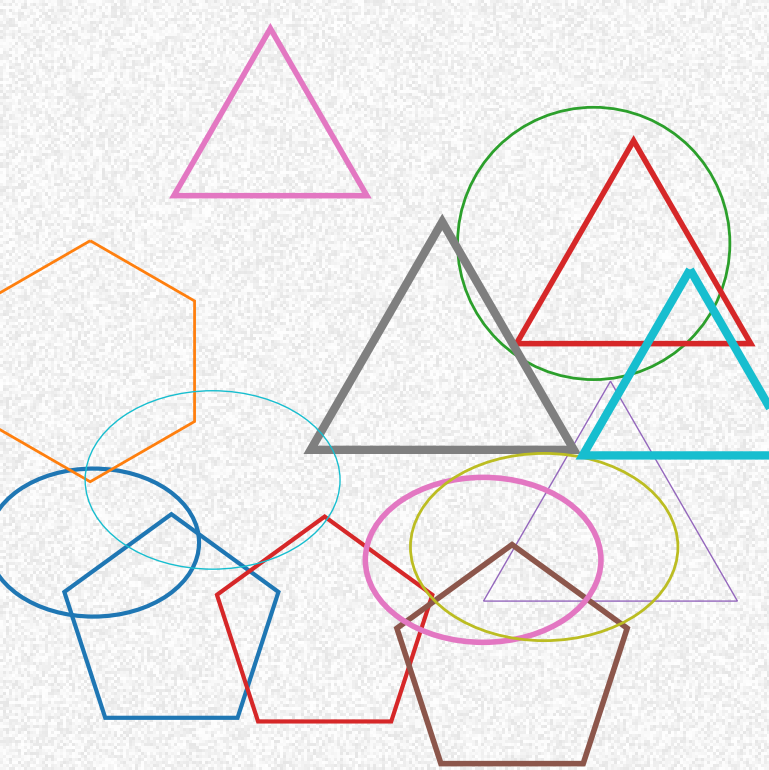[{"shape": "oval", "thickness": 1.5, "radius": 0.69, "center": [0.121, 0.295]}, {"shape": "pentagon", "thickness": 1.5, "radius": 0.73, "center": [0.223, 0.186]}, {"shape": "hexagon", "thickness": 1, "radius": 0.78, "center": [0.117, 0.531]}, {"shape": "circle", "thickness": 1, "radius": 0.88, "center": [0.771, 0.684]}, {"shape": "pentagon", "thickness": 1.5, "radius": 0.74, "center": [0.422, 0.182]}, {"shape": "triangle", "thickness": 2, "radius": 0.88, "center": [0.823, 0.642]}, {"shape": "triangle", "thickness": 0.5, "radius": 0.95, "center": [0.793, 0.315]}, {"shape": "pentagon", "thickness": 2, "radius": 0.79, "center": [0.665, 0.135]}, {"shape": "oval", "thickness": 2, "radius": 0.77, "center": [0.627, 0.273]}, {"shape": "triangle", "thickness": 2, "radius": 0.72, "center": [0.351, 0.818]}, {"shape": "triangle", "thickness": 3, "radius": 0.99, "center": [0.574, 0.514]}, {"shape": "oval", "thickness": 1, "radius": 0.87, "center": [0.707, 0.29]}, {"shape": "oval", "thickness": 0.5, "radius": 0.83, "center": [0.276, 0.377]}, {"shape": "triangle", "thickness": 3, "radius": 0.8, "center": [0.896, 0.489]}]